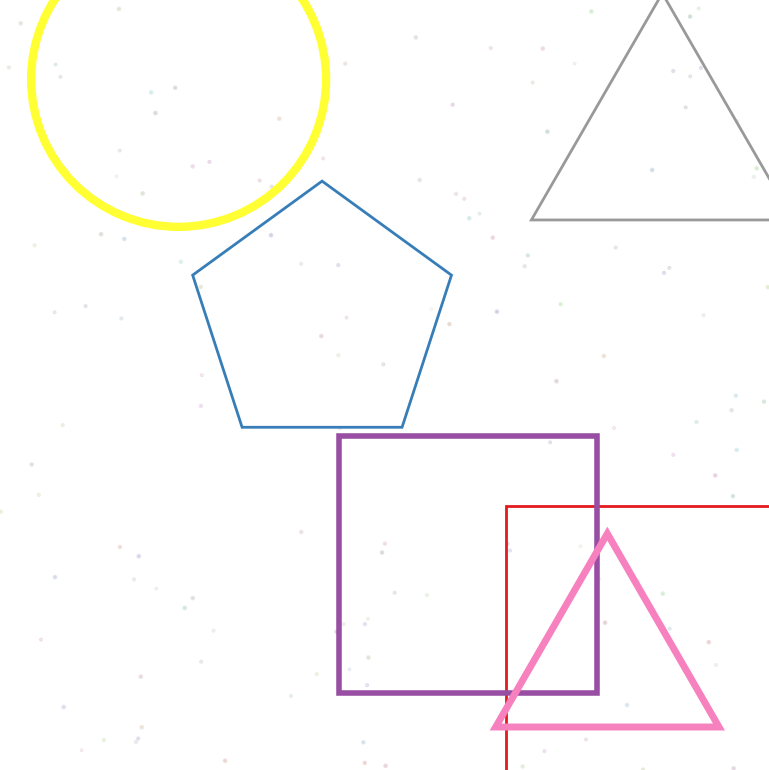[{"shape": "square", "thickness": 1, "radius": 0.89, "center": [0.835, 0.165]}, {"shape": "pentagon", "thickness": 1, "radius": 0.88, "center": [0.418, 0.588]}, {"shape": "square", "thickness": 2, "radius": 0.84, "center": [0.608, 0.266]}, {"shape": "circle", "thickness": 3, "radius": 0.96, "center": [0.232, 0.897]}, {"shape": "triangle", "thickness": 2.5, "radius": 0.84, "center": [0.789, 0.14]}, {"shape": "triangle", "thickness": 1, "radius": 0.98, "center": [0.86, 0.812]}]